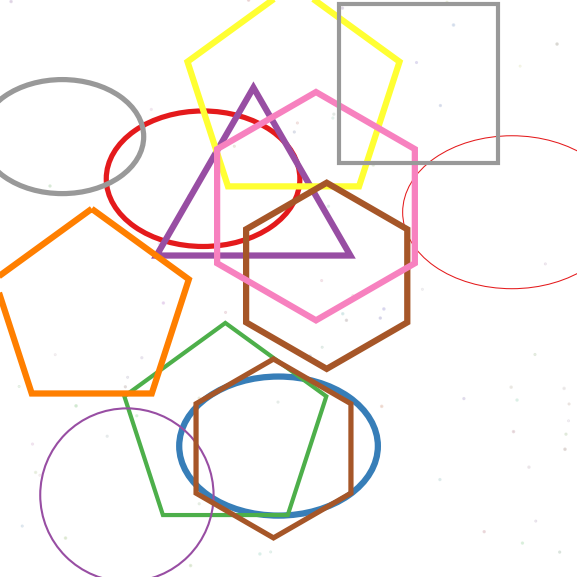[{"shape": "oval", "thickness": 2.5, "radius": 0.84, "center": [0.352, 0.69]}, {"shape": "oval", "thickness": 0.5, "radius": 0.95, "center": [0.886, 0.632]}, {"shape": "oval", "thickness": 3, "radius": 0.86, "center": [0.482, 0.227]}, {"shape": "pentagon", "thickness": 2, "radius": 0.92, "center": [0.39, 0.256]}, {"shape": "circle", "thickness": 1, "radius": 0.75, "center": [0.22, 0.142]}, {"shape": "triangle", "thickness": 3, "radius": 0.97, "center": [0.439, 0.654]}, {"shape": "pentagon", "thickness": 3, "radius": 0.88, "center": [0.159, 0.461]}, {"shape": "pentagon", "thickness": 3, "radius": 0.97, "center": [0.508, 0.833]}, {"shape": "hexagon", "thickness": 3, "radius": 0.81, "center": [0.566, 0.522]}, {"shape": "hexagon", "thickness": 2.5, "radius": 0.77, "center": [0.474, 0.223]}, {"shape": "hexagon", "thickness": 3, "radius": 0.99, "center": [0.547, 0.642]}, {"shape": "square", "thickness": 2, "radius": 0.69, "center": [0.725, 0.854]}, {"shape": "oval", "thickness": 2.5, "radius": 0.71, "center": [0.108, 0.763]}]